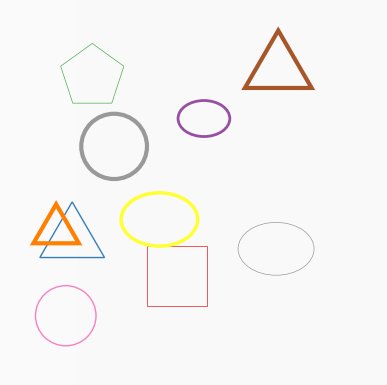[{"shape": "square", "thickness": 0.5, "radius": 0.38, "center": [0.457, 0.283]}, {"shape": "triangle", "thickness": 1, "radius": 0.48, "center": [0.186, 0.379]}, {"shape": "pentagon", "thickness": 0.5, "radius": 0.43, "center": [0.238, 0.801]}, {"shape": "oval", "thickness": 2, "radius": 0.33, "center": [0.526, 0.692]}, {"shape": "triangle", "thickness": 3, "radius": 0.34, "center": [0.145, 0.402]}, {"shape": "oval", "thickness": 2.5, "radius": 0.49, "center": [0.411, 0.43]}, {"shape": "triangle", "thickness": 3, "radius": 0.5, "center": [0.718, 0.821]}, {"shape": "circle", "thickness": 1, "radius": 0.39, "center": [0.17, 0.18]}, {"shape": "oval", "thickness": 0.5, "radius": 0.49, "center": [0.712, 0.354]}, {"shape": "circle", "thickness": 3, "radius": 0.42, "center": [0.295, 0.62]}]